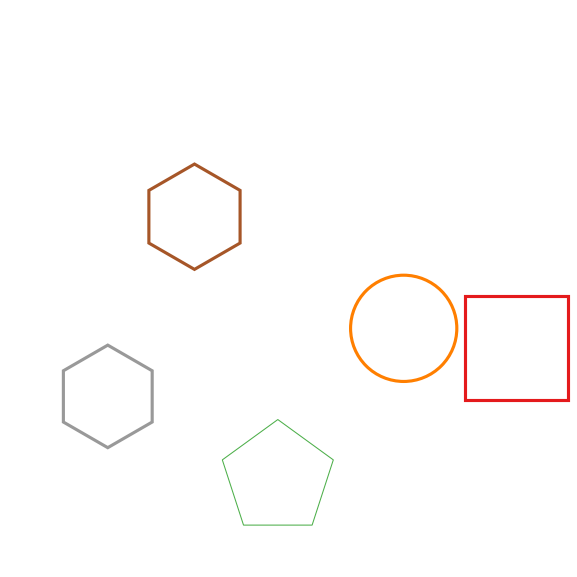[{"shape": "square", "thickness": 1.5, "radius": 0.45, "center": [0.894, 0.396]}, {"shape": "pentagon", "thickness": 0.5, "radius": 0.51, "center": [0.481, 0.172]}, {"shape": "circle", "thickness": 1.5, "radius": 0.46, "center": [0.699, 0.431]}, {"shape": "hexagon", "thickness": 1.5, "radius": 0.46, "center": [0.337, 0.624]}, {"shape": "hexagon", "thickness": 1.5, "radius": 0.44, "center": [0.187, 0.313]}]